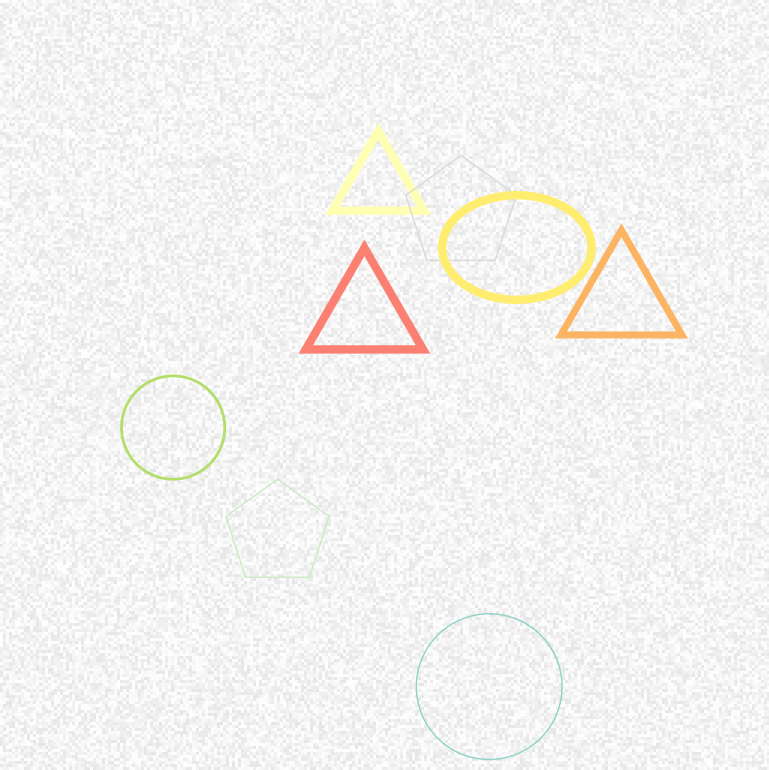[{"shape": "circle", "thickness": 0.5, "radius": 0.47, "center": [0.635, 0.108]}, {"shape": "triangle", "thickness": 3, "radius": 0.34, "center": [0.491, 0.761]}, {"shape": "triangle", "thickness": 3, "radius": 0.44, "center": [0.473, 0.59]}, {"shape": "triangle", "thickness": 2.5, "radius": 0.45, "center": [0.807, 0.61]}, {"shape": "circle", "thickness": 1, "radius": 0.34, "center": [0.225, 0.445]}, {"shape": "pentagon", "thickness": 0.5, "radius": 0.38, "center": [0.599, 0.723]}, {"shape": "pentagon", "thickness": 0.5, "radius": 0.35, "center": [0.36, 0.307]}, {"shape": "oval", "thickness": 3, "radius": 0.49, "center": [0.671, 0.679]}]